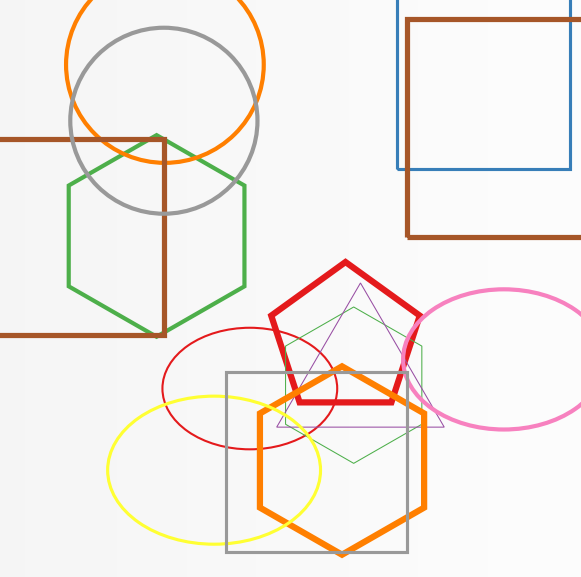[{"shape": "oval", "thickness": 1, "radius": 0.75, "center": [0.43, 0.326]}, {"shape": "pentagon", "thickness": 3, "radius": 0.67, "center": [0.594, 0.411]}, {"shape": "square", "thickness": 1.5, "radius": 0.74, "center": [0.832, 0.855]}, {"shape": "hexagon", "thickness": 2, "radius": 0.87, "center": [0.269, 0.591]}, {"shape": "hexagon", "thickness": 0.5, "radius": 0.68, "center": [0.609, 0.332]}, {"shape": "triangle", "thickness": 0.5, "radius": 0.83, "center": [0.62, 0.343]}, {"shape": "circle", "thickness": 2, "radius": 0.85, "center": [0.284, 0.887]}, {"shape": "hexagon", "thickness": 3, "radius": 0.82, "center": [0.588, 0.202]}, {"shape": "oval", "thickness": 1.5, "radius": 0.92, "center": [0.368, 0.185]}, {"shape": "square", "thickness": 2.5, "radius": 0.85, "center": [0.113, 0.588]}, {"shape": "square", "thickness": 2.5, "radius": 0.94, "center": [0.89, 0.777]}, {"shape": "oval", "thickness": 2, "radius": 0.87, "center": [0.867, 0.377]}, {"shape": "square", "thickness": 1.5, "radius": 0.78, "center": [0.545, 0.199]}, {"shape": "circle", "thickness": 2, "radius": 0.81, "center": [0.282, 0.79]}]